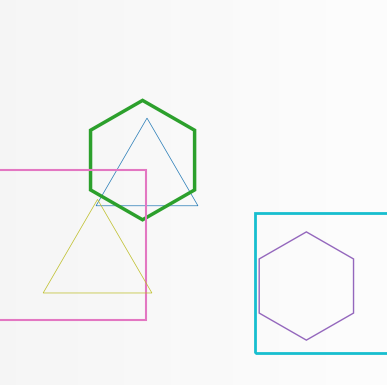[{"shape": "triangle", "thickness": 0.5, "radius": 0.76, "center": [0.379, 0.541]}, {"shape": "hexagon", "thickness": 2.5, "radius": 0.78, "center": [0.368, 0.584]}, {"shape": "hexagon", "thickness": 1, "radius": 0.7, "center": [0.791, 0.257]}, {"shape": "square", "thickness": 1.5, "radius": 0.97, "center": [0.182, 0.364]}, {"shape": "triangle", "thickness": 0.5, "radius": 0.81, "center": [0.252, 0.32]}, {"shape": "square", "thickness": 2, "radius": 0.91, "center": [0.838, 0.265]}]